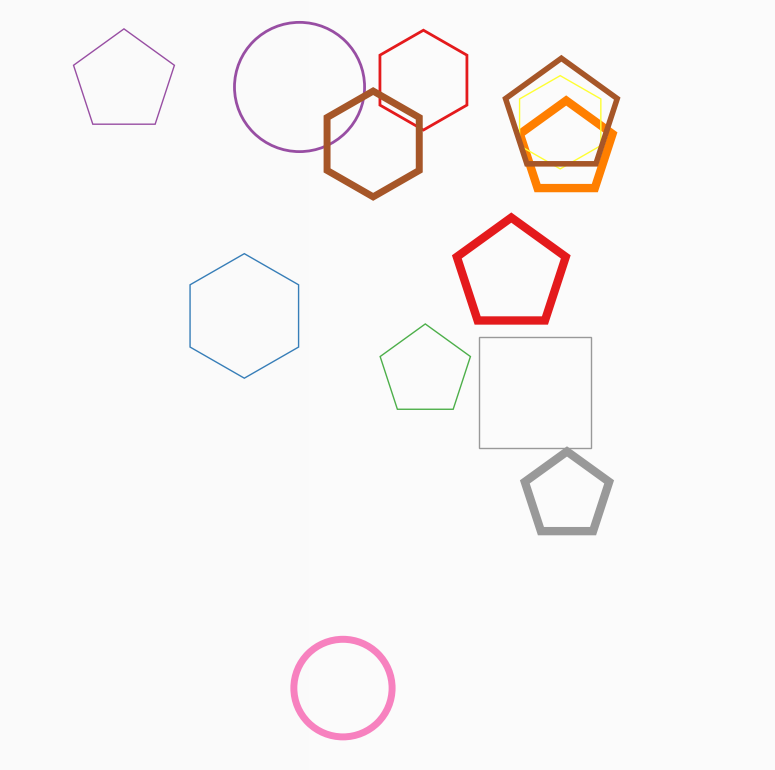[{"shape": "pentagon", "thickness": 3, "radius": 0.37, "center": [0.66, 0.644]}, {"shape": "hexagon", "thickness": 1, "radius": 0.32, "center": [0.546, 0.896]}, {"shape": "hexagon", "thickness": 0.5, "radius": 0.4, "center": [0.315, 0.59]}, {"shape": "pentagon", "thickness": 0.5, "radius": 0.31, "center": [0.549, 0.518]}, {"shape": "pentagon", "thickness": 0.5, "radius": 0.34, "center": [0.16, 0.894]}, {"shape": "circle", "thickness": 1, "radius": 0.42, "center": [0.386, 0.887]}, {"shape": "pentagon", "thickness": 3, "radius": 0.31, "center": [0.731, 0.807]}, {"shape": "hexagon", "thickness": 0.5, "radius": 0.3, "center": [0.723, 0.841]}, {"shape": "hexagon", "thickness": 2.5, "radius": 0.34, "center": [0.481, 0.813]}, {"shape": "pentagon", "thickness": 2, "radius": 0.38, "center": [0.724, 0.849]}, {"shape": "circle", "thickness": 2.5, "radius": 0.32, "center": [0.443, 0.106]}, {"shape": "pentagon", "thickness": 3, "radius": 0.29, "center": [0.732, 0.356]}, {"shape": "square", "thickness": 0.5, "radius": 0.36, "center": [0.69, 0.491]}]